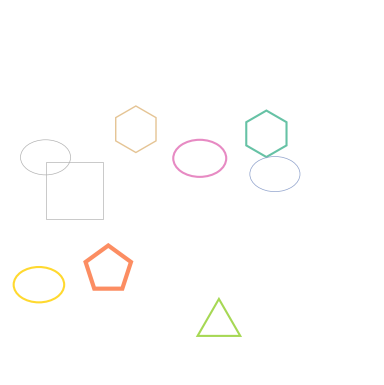[{"shape": "hexagon", "thickness": 1.5, "radius": 0.3, "center": [0.692, 0.652]}, {"shape": "pentagon", "thickness": 3, "radius": 0.31, "center": [0.281, 0.3]}, {"shape": "oval", "thickness": 0.5, "radius": 0.33, "center": [0.714, 0.548]}, {"shape": "oval", "thickness": 1.5, "radius": 0.34, "center": [0.519, 0.589]}, {"shape": "triangle", "thickness": 1.5, "radius": 0.32, "center": [0.569, 0.16]}, {"shape": "oval", "thickness": 1.5, "radius": 0.33, "center": [0.101, 0.261]}, {"shape": "hexagon", "thickness": 1, "radius": 0.3, "center": [0.353, 0.664]}, {"shape": "square", "thickness": 0.5, "radius": 0.37, "center": [0.193, 0.504]}, {"shape": "oval", "thickness": 0.5, "radius": 0.33, "center": [0.118, 0.591]}]